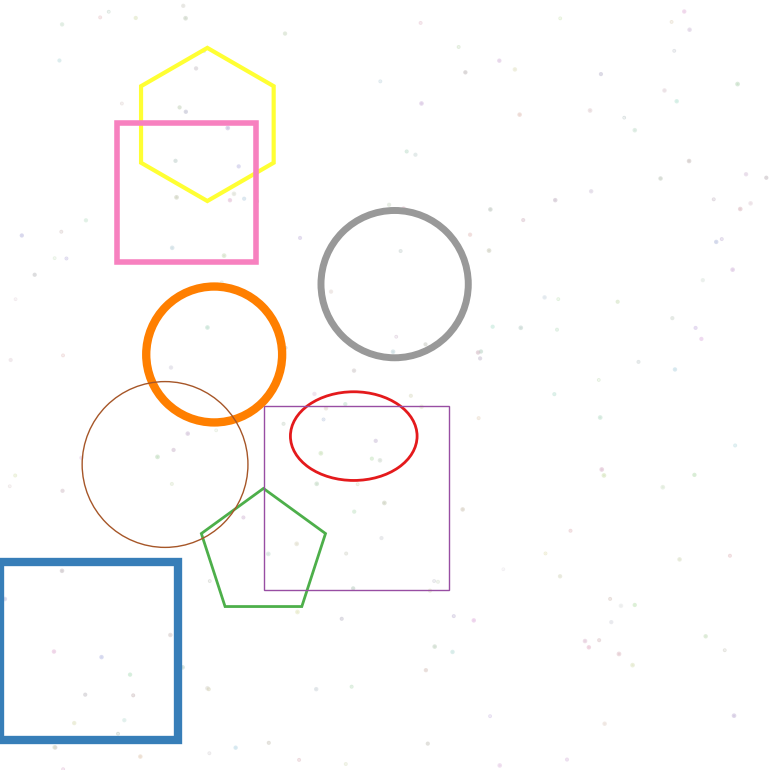[{"shape": "oval", "thickness": 1, "radius": 0.41, "center": [0.459, 0.434]}, {"shape": "square", "thickness": 3, "radius": 0.58, "center": [0.115, 0.154]}, {"shape": "pentagon", "thickness": 1, "radius": 0.42, "center": [0.342, 0.281]}, {"shape": "square", "thickness": 0.5, "radius": 0.6, "center": [0.463, 0.354]}, {"shape": "circle", "thickness": 3, "radius": 0.44, "center": [0.278, 0.54]}, {"shape": "hexagon", "thickness": 1.5, "radius": 0.5, "center": [0.269, 0.838]}, {"shape": "circle", "thickness": 0.5, "radius": 0.54, "center": [0.214, 0.397]}, {"shape": "square", "thickness": 2, "radius": 0.45, "center": [0.242, 0.75]}, {"shape": "circle", "thickness": 2.5, "radius": 0.48, "center": [0.513, 0.631]}]